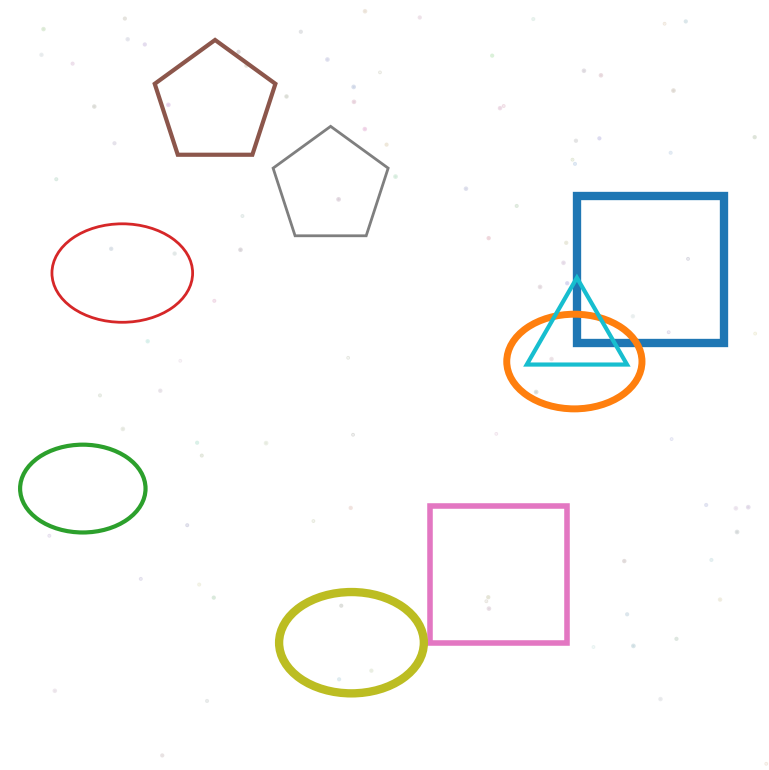[{"shape": "square", "thickness": 3, "radius": 0.48, "center": [0.845, 0.65]}, {"shape": "oval", "thickness": 2.5, "radius": 0.44, "center": [0.746, 0.53]}, {"shape": "oval", "thickness": 1.5, "radius": 0.41, "center": [0.108, 0.365]}, {"shape": "oval", "thickness": 1, "radius": 0.46, "center": [0.159, 0.645]}, {"shape": "pentagon", "thickness": 1.5, "radius": 0.41, "center": [0.279, 0.866]}, {"shape": "square", "thickness": 2, "radius": 0.45, "center": [0.647, 0.254]}, {"shape": "pentagon", "thickness": 1, "radius": 0.39, "center": [0.429, 0.757]}, {"shape": "oval", "thickness": 3, "radius": 0.47, "center": [0.456, 0.165]}, {"shape": "triangle", "thickness": 1.5, "radius": 0.38, "center": [0.749, 0.564]}]